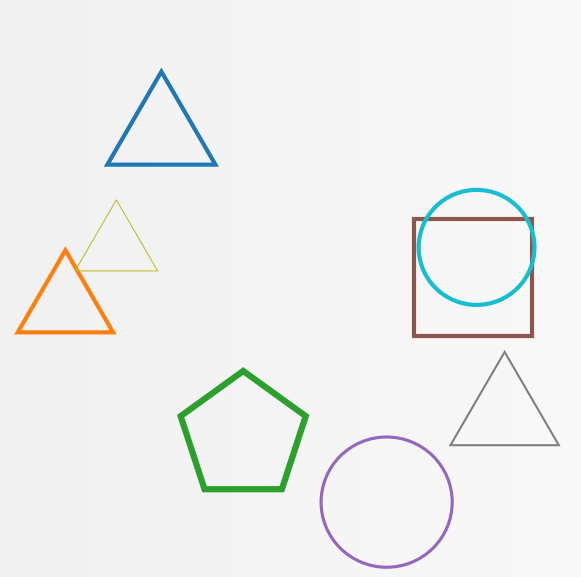[{"shape": "triangle", "thickness": 2, "radius": 0.54, "center": [0.278, 0.768]}, {"shape": "triangle", "thickness": 2, "radius": 0.47, "center": [0.113, 0.471]}, {"shape": "pentagon", "thickness": 3, "radius": 0.57, "center": [0.418, 0.244]}, {"shape": "circle", "thickness": 1.5, "radius": 0.56, "center": [0.665, 0.13]}, {"shape": "square", "thickness": 2, "radius": 0.51, "center": [0.813, 0.519]}, {"shape": "triangle", "thickness": 1, "radius": 0.54, "center": [0.868, 0.282]}, {"shape": "triangle", "thickness": 0.5, "radius": 0.41, "center": [0.2, 0.571]}, {"shape": "circle", "thickness": 2, "radius": 0.5, "center": [0.82, 0.571]}]